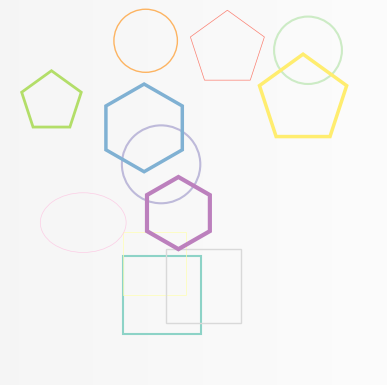[{"shape": "square", "thickness": 1.5, "radius": 0.5, "center": [0.418, 0.234]}, {"shape": "square", "thickness": 0.5, "radius": 0.41, "center": [0.399, 0.317]}, {"shape": "circle", "thickness": 1.5, "radius": 0.51, "center": [0.416, 0.573]}, {"shape": "pentagon", "thickness": 0.5, "radius": 0.5, "center": [0.587, 0.873]}, {"shape": "hexagon", "thickness": 2.5, "radius": 0.57, "center": [0.372, 0.668]}, {"shape": "circle", "thickness": 1, "radius": 0.41, "center": [0.376, 0.894]}, {"shape": "pentagon", "thickness": 2, "radius": 0.4, "center": [0.133, 0.735]}, {"shape": "oval", "thickness": 0.5, "radius": 0.55, "center": [0.215, 0.422]}, {"shape": "square", "thickness": 1, "radius": 0.48, "center": [0.525, 0.257]}, {"shape": "hexagon", "thickness": 3, "radius": 0.47, "center": [0.46, 0.447]}, {"shape": "circle", "thickness": 1.5, "radius": 0.44, "center": [0.795, 0.869]}, {"shape": "pentagon", "thickness": 2.5, "radius": 0.59, "center": [0.782, 0.741]}]